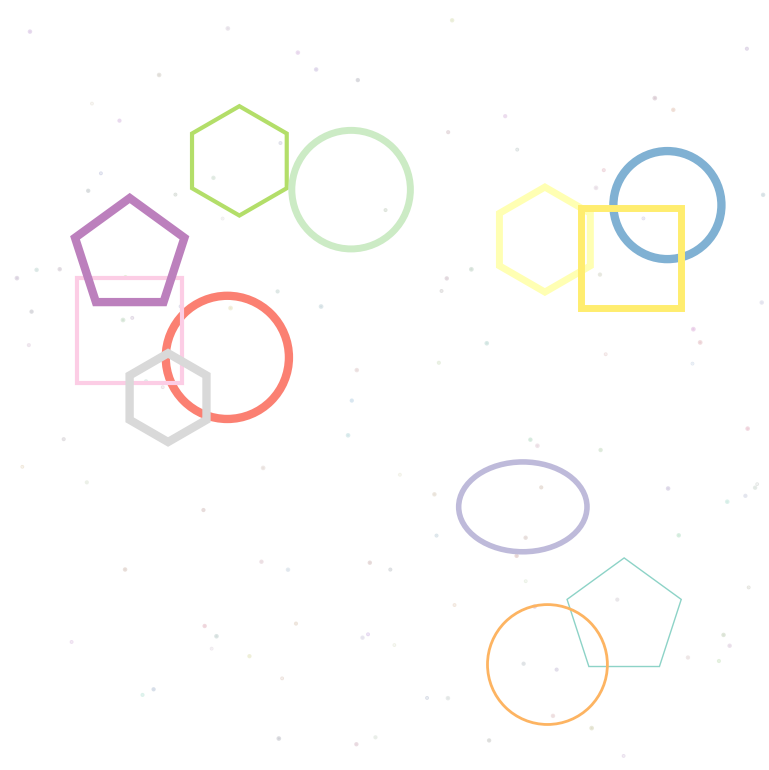[{"shape": "pentagon", "thickness": 0.5, "radius": 0.39, "center": [0.811, 0.197]}, {"shape": "hexagon", "thickness": 2.5, "radius": 0.34, "center": [0.708, 0.689]}, {"shape": "oval", "thickness": 2, "radius": 0.42, "center": [0.679, 0.342]}, {"shape": "circle", "thickness": 3, "radius": 0.4, "center": [0.295, 0.536]}, {"shape": "circle", "thickness": 3, "radius": 0.35, "center": [0.867, 0.734]}, {"shape": "circle", "thickness": 1, "radius": 0.39, "center": [0.711, 0.137]}, {"shape": "hexagon", "thickness": 1.5, "radius": 0.36, "center": [0.311, 0.791]}, {"shape": "square", "thickness": 1.5, "radius": 0.34, "center": [0.168, 0.57]}, {"shape": "hexagon", "thickness": 3, "radius": 0.29, "center": [0.218, 0.484]}, {"shape": "pentagon", "thickness": 3, "radius": 0.37, "center": [0.168, 0.668]}, {"shape": "circle", "thickness": 2.5, "radius": 0.38, "center": [0.456, 0.754]}, {"shape": "square", "thickness": 2.5, "radius": 0.33, "center": [0.82, 0.665]}]